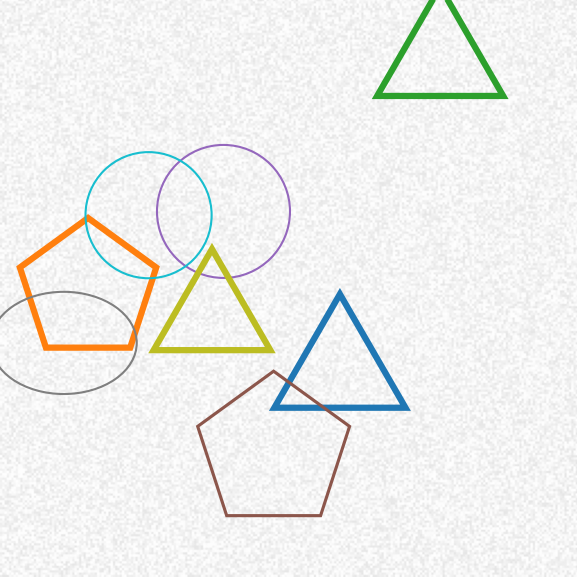[{"shape": "triangle", "thickness": 3, "radius": 0.66, "center": [0.589, 0.359]}, {"shape": "pentagon", "thickness": 3, "radius": 0.62, "center": [0.152, 0.498]}, {"shape": "triangle", "thickness": 3, "radius": 0.63, "center": [0.762, 0.896]}, {"shape": "circle", "thickness": 1, "radius": 0.58, "center": [0.387, 0.633]}, {"shape": "pentagon", "thickness": 1.5, "radius": 0.69, "center": [0.474, 0.218]}, {"shape": "oval", "thickness": 1, "radius": 0.63, "center": [0.11, 0.405]}, {"shape": "triangle", "thickness": 3, "radius": 0.58, "center": [0.367, 0.451]}, {"shape": "circle", "thickness": 1, "radius": 0.55, "center": [0.257, 0.627]}]